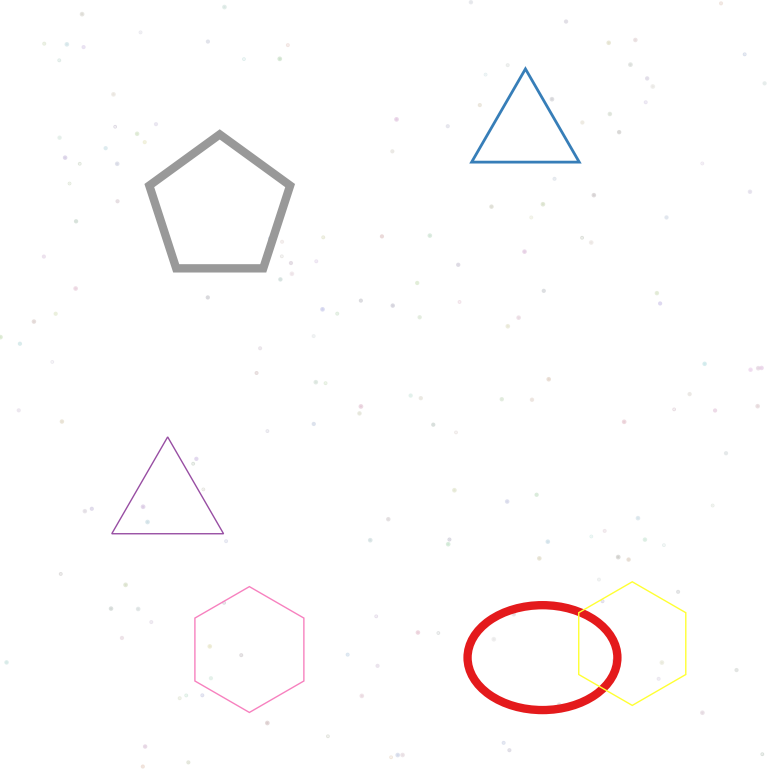[{"shape": "oval", "thickness": 3, "radius": 0.49, "center": [0.705, 0.146]}, {"shape": "triangle", "thickness": 1, "radius": 0.4, "center": [0.682, 0.83]}, {"shape": "triangle", "thickness": 0.5, "radius": 0.42, "center": [0.218, 0.349]}, {"shape": "hexagon", "thickness": 0.5, "radius": 0.4, "center": [0.821, 0.164]}, {"shape": "hexagon", "thickness": 0.5, "radius": 0.41, "center": [0.324, 0.156]}, {"shape": "pentagon", "thickness": 3, "radius": 0.48, "center": [0.285, 0.729]}]